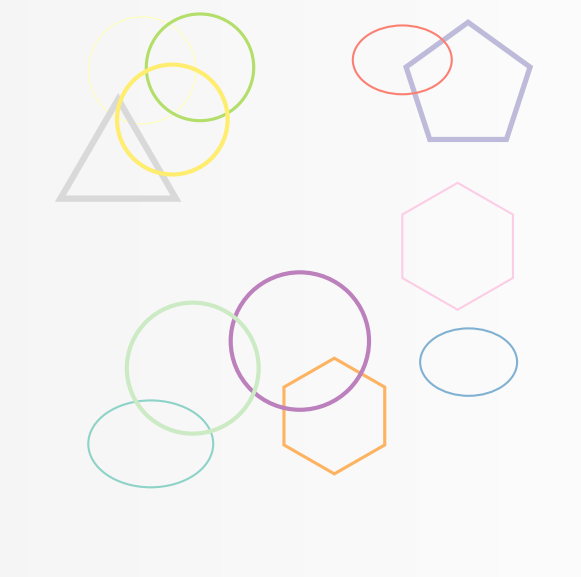[{"shape": "oval", "thickness": 1, "radius": 0.54, "center": [0.259, 0.231]}, {"shape": "circle", "thickness": 0.5, "radius": 0.46, "center": [0.245, 0.877]}, {"shape": "pentagon", "thickness": 2.5, "radius": 0.56, "center": [0.805, 0.848]}, {"shape": "oval", "thickness": 1, "radius": 0.43, "center": [0.692, 0.895]}, {"shape": "oval", "thickness": 1, "radius": 0.42, "center": [0.806, 0.372]}, {"shape": "hexagon", "thickness": 1.5, "radius": 0.5, "center": [0.575, 0.279]}, {"shape": "circle", "thickness": 1.5, "radius": 0.46, "center": [0.344, 0.883]}, {"shape": "hexagon", "thickness": 1, "radius": 0.55, "center": [0.787, 0.573]}, {"shape": "triangle", "thickness": 3, "radius": 0.57, "center": [0.203, 0.713]}, {"shape": "circle", "thickness": 2, "radius": 0.59, "center": [0.516, 0.409]}, {"shape": "circle", "thickness": 2, "radius": 0.57, "center": [0.332, 0.362]}, {"shape": "circle", "thickness": 2, "radius": 0.48, "center": [0.297, 0.792]}]